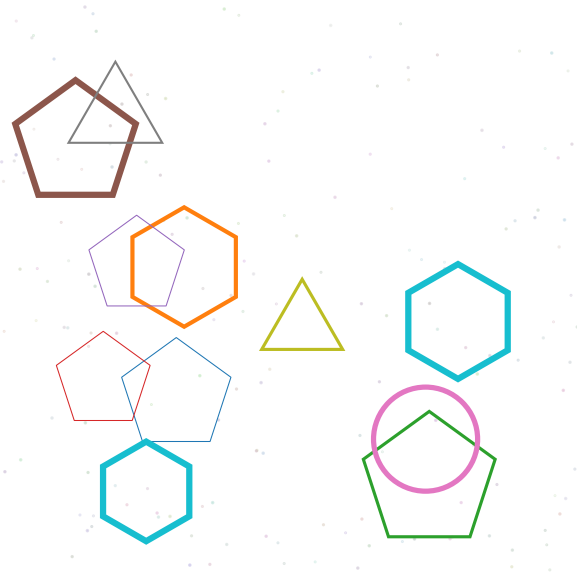[{"shape": "pentagon", "thickness": 0.5, "radius": 0.5, "center": [0.305, 0.315]}, {"shape": "hexagon", "thickness": 2, "radius": 0.52, "center": [0.319, 0.537]}, {"shape": "pentagon", "thickness": 1.5, "radius": 0.6, "center": [0.743, 0.167]}, {"shape": "pentagon", "thickness": 0.5, "radius": 0.43, "center": [0.179, 0.34]}, {"shape": "pentagon", "thickness": 0.5, "radius": 0.43, "center": [0.237, 0.54]}, {"shape": "pentagon", "thickness": 3, "radius": 0.55, "center": [0.131, 0.751]}, {"shape": "circle", "thickness": 2.5, "radius": 0.45, "center": [0.737, 0.239]}, {"shape": "triangle", "thickness": 1, "radius": 0.47, "center": [0.2, 0.799]}, {"shape": "triangle", "thickness": 1.5, "radius": 0.4, "center": [0.523, 0.435]}, {"shape": "hexagon", "thickness": 3, "radius": 0.5, "center": [0.793, 0.442]}, {"shape": "hexagon", "thickness": 3, "radius": 0.43, "center": [0.253, 0.148]}]